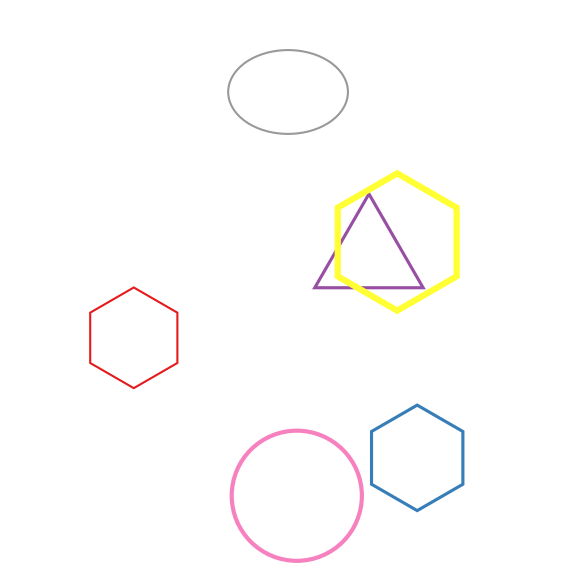[{"shape": "hexagon", "thickness": 1, "radius": 0.44, "center": [0.232, 0.414]}, {"shape": "hexagon", "thickness": 1.5, "radius": 0.46, "center": [0.722, 0.206]}, {"shape": "triangle", "thickness": 1.5, "radius": 0.54, "center": [0.639, 0.555]}, {"shape": "hexagon", "thickness": 3, "radius": 0.59, "center": [0.688, 0.58]}, {"shape": "circle", "thickness": 2, "radius": 0.56, "center": [0.514, 0.141]}, {"shape": "oval", "thickness": 1, "radius": 0.52, "center": [0.499, 0.84]}]